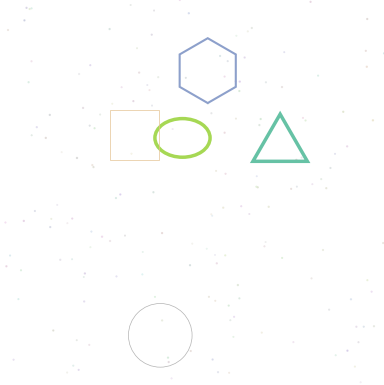[{"shape": "triangle", "thickness": 2.5, "radius": 0.41, "center": [0.728, 0.622]}, {"shape": "hexagon", "thickness": 1.5, "radius": 0.42, "center": [0.54, 0.817]}, {"shape": "oval", "thickness": 2.5, "radius": 0.36, "center": [0.474, 0.642]}, {"shape": "square", "thickness": 0.5, "radius": 0.32, "center": [0.349, 0.649]}, {"shape": "circle", "thickness": 0.5, "radius": 0.41, "center": [0.416, 0.129]}]